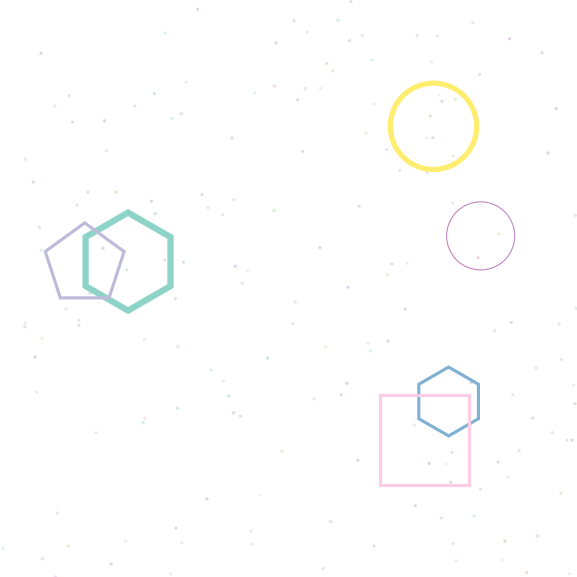[{"shape": "hexagon", "thickness": 3, "radius": 0.42, "center": [0.222, 0.546]}, {"shape": "pentagon", "thickness": 1.5, "radius": 0.36, "center": [0.147, 0.541]}, {"shape": "hexagon", "thickness": 1.5, "radius": 0.3, "center": [0.777, 0.304]}, {"shape": "square", "thickness": 1.5, "radius": 0.39, "center": [0.735, 0.237]}, {"shape": "circle", "thickness": 0.5, "radius": 0.29, "center": [0.832, 0.591]}, {"shape": "circle", "thickness": 2.5, "radius": 0.37, "center": [0.751, 0.78]}]